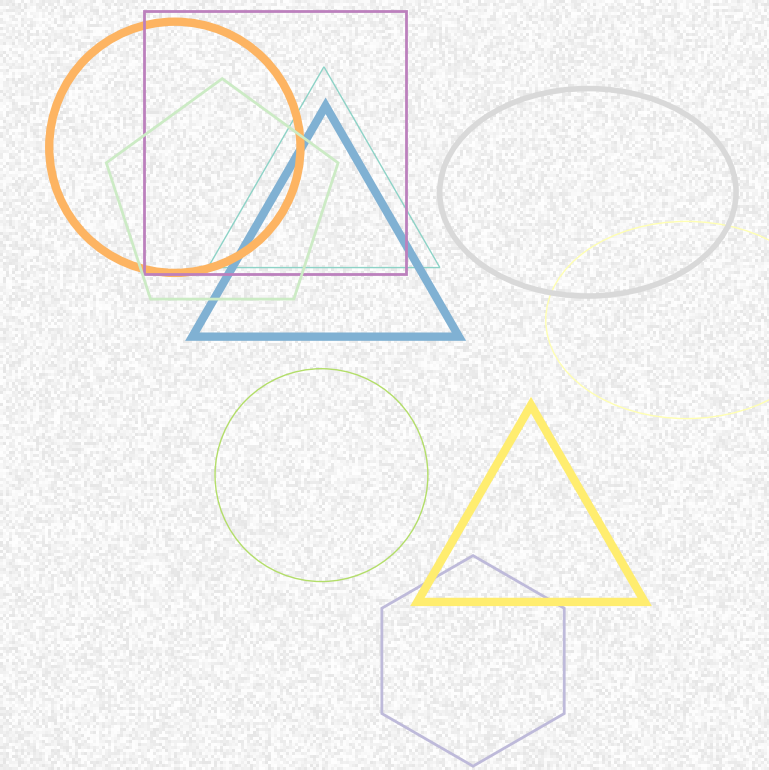[{"shape": "triangle", "thickness": 0.5, "radius": 0.87, "center": [0.421, 0.739]}, {"shape": "oval", "thickness": 0.5, "radius": 0.91, "center": [0.892, 0.584]}, {"shape": "hexagon", "thickness": 1, "radius": 0.68, "center": [0.614, 0.142]}, {"shape": "triangle", "thickness": 3, "radius": 1.0, "center": [0.423, 0.663]}, {"shape": "circle", "thickness": 3, "radius": 0.82, "center": [0.227, 0.809]}, {"shape": "circle", "thickness": 0.5, "radius": 0.69, "center": [0.417, 0.383]}, {"shape": "oval", "thickness": 2, "radius": 0.96, "center": [0.763, 0.75]}, {"shape": "square", "thickness": 1, "radius": 0.85, "center": [0.357, 0.815]}, {"shape": "pentagon", "thickness": 1, "radius": 0.79, "center": [0.289, 0.74]}, {"shape": "triangle", "thickness": 3, "radius": 0.85, "center": [0.69, 0.303]}]